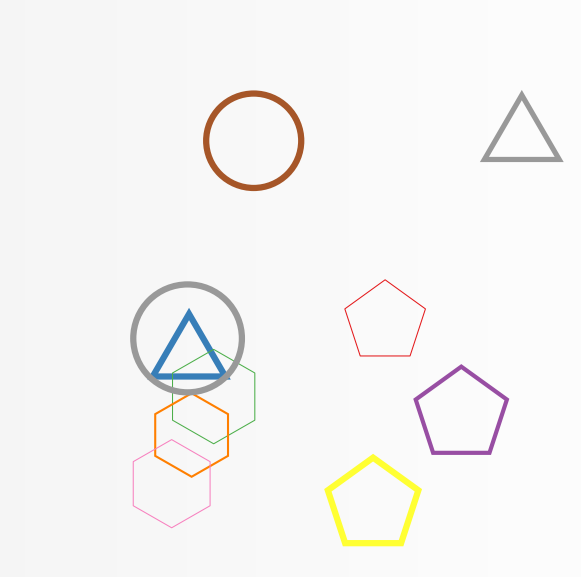[{"shape": "pentagon", "thickness": 0.5, "radius": 0.36, "center": [0.663, 0.442]}, {"shape": "triangle", "thickness": 3, "radius": 0.36, "center": [0.325, 0.383]}, {"shape": "hexagon", "thickness": 0.5, "radius": 0.41, "center": [0.368, 0.312]}, {"shape": "pentagon", "thickness": 2, "radius": 0.41, "center": [0.794, 0.282]}, {"shape": "hexagon", "thickness": 1, "radius": 0.36, "center": [0.33, 0.246]}, {"shape": "pentagon", "thickness": 3, "radius": 0.41, "center": [0.642, 0.125]}, {"shape": "circle", "thickness": 3, "radius": 0.41, "center": [0.436, 0.755]}, {"shape": "hexagon", "thickness": 0.5, "radius": 0.38, "center": [0.295, 0.162]}, {"shape": "circle", "thickness": 3, "radius": 0.47, "center": [0.323, 0.413]}, {"shape": "triangle", "thickness": 2.5, "radius": 0.37, "center": [0.898, 0.76]}]